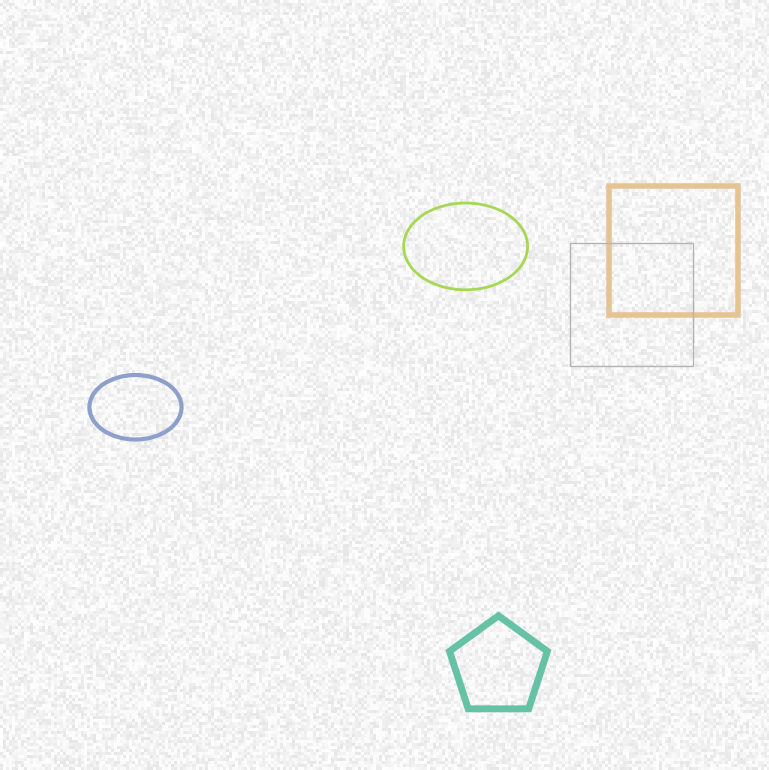[{"shape": "pentagon", "thickness": 2.5, "radius": 0.33, "center": [0.647, 0.134]}, {"shape": "oval", "thickness": 1.5, "radius": 0.3, "center": [0.176, 0.471]}, {"shape": "oval", "thickness": 1, "radius": 0.4, "center": [0.605, 0.68]}, {"shape": "square", "thickness": 2, "radius": 0.42, "center": [0.875, 0.674]}, {"shape": "square", "thickness": 0.5, "radius": 0.4, "center": [0.82, 0.605]}]